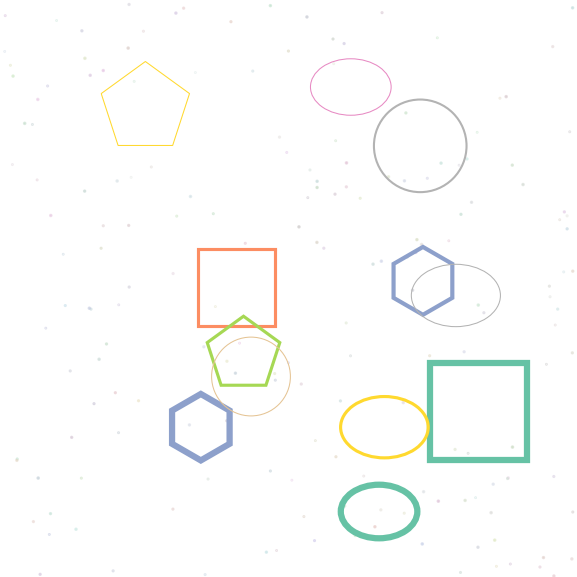[{"shape": "oval", "thickness": 3, "radius": 0.33, "center": [0.656, 0.113]}, {"shape": "square", "thickness": 3, "radius": 0.42, "center": [0.828, 0.286]}, {"shape": "square", "thickness": 1.5, "radius": 0.33, "center": [0.41, 0.501]}, {"shape": "hexagon", "thickness": 3, "radius": 0.29, "center": [0.348, 0.259]}, {"shape": "hexagon", "thickness": 2, "radius": 0.29, "center": [0.732, 0.513]}, {"shape": "oval", "thickness": 0.5, "radius": 0.35, "center": [0.607, 0.848]}, {"shape": "pentagon", "thickness": 1.5, "radius": 0.33, "center": [0.422, 0.385]}, {"shape": "oval", "thickness": 1.5, "radius": 0.38, "center": [0.666, 0.259]}, {"shape": "pentagon", "thickness": 0.5, "radius": 0.4, "center": [0.252, 0.812]}, {"shape": "circle", "thickness": 0.5, "radius": 0.34, "center": [0.435, 0.347]}, {"shape": "oval", "thickness": 0.5, "radius": 0.39, "center": [0.789, 0.488]}, {"shape": "circle", "thickness": 1, "radius": 0.4, "center": [0.728, 0.747]}]